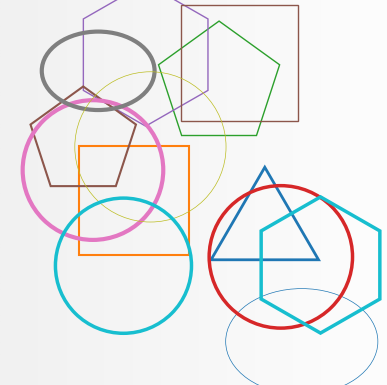[{"shape": "triangle", "thickness": 2, "radius": 0.8, "center": [0.683, 0.405]}, {"shape": "oval", "thickness": 0.5, "radius": 0.98, "center": [0.779, 0.113]}, {"shape": "square", "thickness": 1.5, "radius": 0.71, "center": [0.347, 0.478]}, {"shape": "pentagon", "thickness": 1, "radius": 0.82, "center": [0.565, 0.781]}, {"shape": "circle", "thickness": 2.5, "radius": 0.93, "center": [0.725, 0.333]}, {"shape": "hexagon", "thickness": 1, "radius": 0.93, "center": [0.376, 0.858]}, {"shape": "square", "thickness": 1, "radius": 0.75, "center": [0.619, 0.836]}, {"shape": "pentagon", "thickness": 1.5, "radius": 0.72, "center": [0.215, 0.632]}, {"shape": "circle", "thickness": 3, "radius": 0.91, "center": [0.24, 0.558]}, {"shape": "oval", "thickness": 3, "radius": 0.73, "center": [0.253, 0.816]}, {"shape": "circle", "thickness": 0.5, "radius": 0.98, "center": [0.388, 0.618]}, {"shape": "hexagon", "thickness": 2.5, "radius": 0.88, "center": [0.827, 0.312]}, {"shape": "circle", "thickness": 2.5, "radius": 0.88, "center": [0.319, 0.31]}]